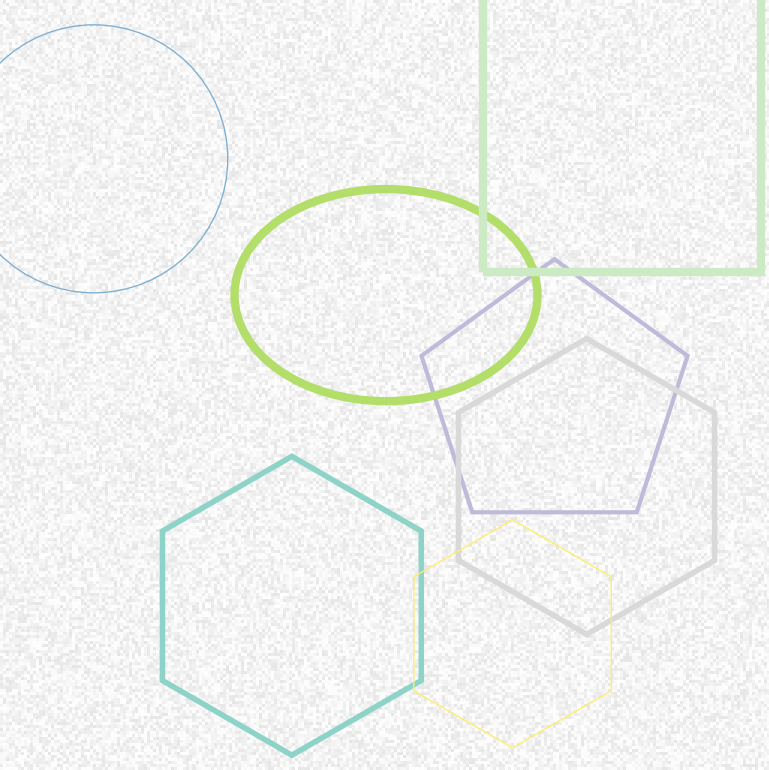[{"shape": "hexagon", "thickness": 2, "radius": 0.97, "center": [0.379, 0.213]}, {"shape": "pentagon", "thickness": 1.5, "radius": 0.91, "center": [0.72, 0.482]}, {"shape": "circle", "thickness": 0.5, "radius": 0.87, "center": [0.122, 0.794]}, {"shape": "oval", "thickness": 3, "radius": 0.98, "center": [0.501, 0.617]}, {"shape": "hexagon", "thickness": 2, "radius": 0.96, "center": [0.762, 0.368]}, {"shape": "square", "thickness": 3, "radius": 0.9, "center": [0.808, 0.827]}, {"shape": "hexagon", "thickness": 0.5, "radius": 0.74, "center": [0.666, 0.177]}]